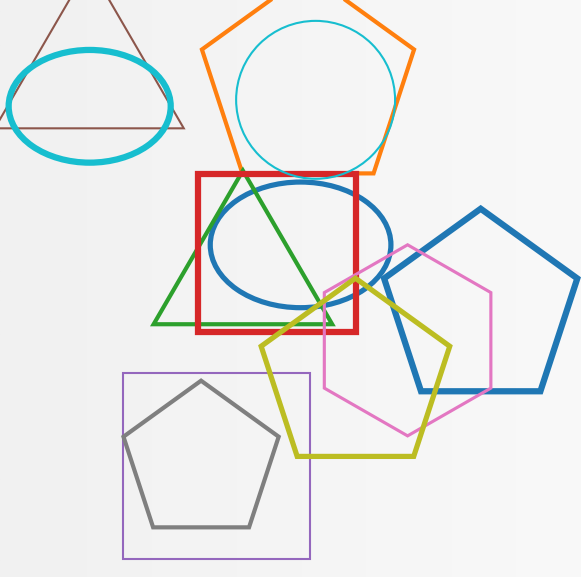[{"shape": "oval", "thickness": 2.5, "radius": 0.78, "center": [0.517, 0.575]}, {"shape": "pentagon", "thickness": 3, "radius": 0.87, "center": [0.827, 0.463]}, {"shape": "pentagon", "thickness": 2, "radius": 0.96, "center": [0.53, 0.854]}, {"shape": "triangle", "thickness": 2, "radius": 0.89, "center": [0.418, 0.526]}, {"shape": "square", "thickness": 3, "radius": 0.68, "center": [0.476, 0.561]}, {"shape": "square", "thickness": 1, "radius": 0.8, "center": [0.372, 0.193]}, {"shape": "triangle", "thickness": 1, "radius": 0.94, "center": [0.154, 0.871]}, {"shape": "hexagon", "thickness": 1.5, "radius": 0.83, "center": [0.701, 0.41]}, {"shape": "pentagon", "thickness": 2, "radius": 0.7, "center": [0.346, 0.2]}, {"shape": "pentagon", "thickness": 2.5, "radius": 0.85, "center": [0.612, 0.347]}, {"shape": "oval", "thickness": 3, "radius": 0.7, "center": [0.154, 0.815]}, {"shape": "circle", "thickness": 1, "radius": 0.68, "center": [0.543, 0.826]}]